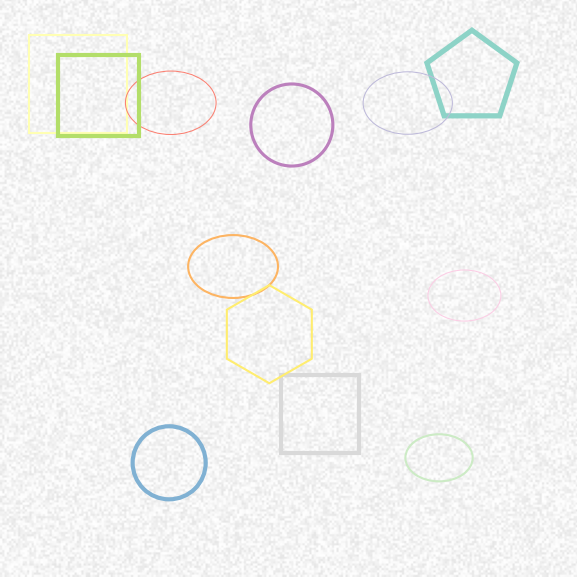[{"shape": "pentagon", "thickness": 2.5, "radius": 0.41, "center": [0.817, 0.865]}, {"shape": "square", "thickness": 1, "radius": 0.43, "center": [0.135, 0.854]}, {"shape": "oval", "thickness": 0.5, "radius": 0.39, "center": [0.706, 0.821]}, {"shape": "oval", "thickness": 0.5, "radius": 0.39, "center": [0.296, 0.821]}, {"shape": "circle", "thickness": 2, "radius": 0.32, "center": [0.293, 0.198]}, {"shape": "oval", "thickness": 1, "radius": 0.39, "center": [0.404, 0.538]}, {"shape": "square", "thickness": 2, "radius": 0.35, "center": [0.171, 0.834]}, {"shape": "oval", "thickness": 0.5, "radius": 0.32, "center": [0.804, 0.487]}, {"shape": "square", "thickness": 2, "radius": 0.34, "center": [0.555, 0.283]}, {"shape": "circle", "thickness": 1.5, "radius": 0.36, "center": [0.505, 0.783]}, {"shape": "oval", "thickness": 1, "radius": 0.29, "center": [0.76, 0.206]}, {"shape": "hexagon", "thickness": 1, "radius": 0.42, "center": [0.466, 0.42]}]